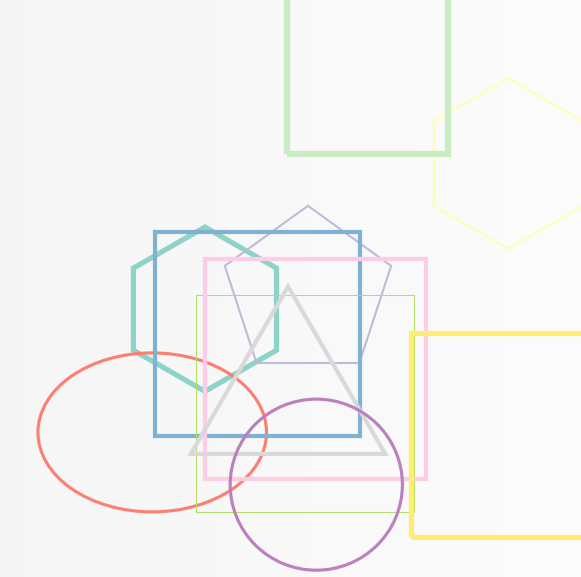[{"shape": "hexagon", "thickness": 2.5, "radius": 0.71, "center": [0.353, 0.464]}, {"shape": "hexagon", "thickness": 1, "radius": 0.74, "center": [0.875, 0.716]}, {"shape": "pentagon", "thickness": 1, "radius": 0.75, "center": [0.53, 0.492]}, {"shape": "oval", "thickness": 1.5, "radius": 0.98, "center": [0.262, 0.25]}, {"shape": "square", "thickness": 2, "radius": 0.88, "center": [0.443, 0.421]}, {"shape": "square", "thickness": 0.5, "radius": 0.94, "center": [0.525, 0.3]}, {"shape": "square", "thickness": 2, "radius": 0.95, "center": [0.543, 0.36]}, {"shape": "triangle", "thickness": 2, "radius": 0.97, "center": [0.496, 0.31]}, {"shape": "circle", "thickness": 1.5, "radius": 0.74, "center": [0.544, 0.16]}, {"shape": "square", "thickness": 3, "radius": 0.69, "center": [0.633, 0.871]}, {"shape": "square", "thickness": 2.5, "radius": 0.88, "center": [0.883, 0.246]}]